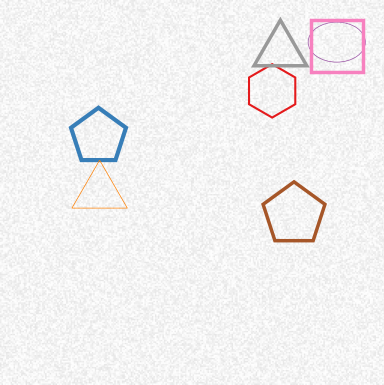[{"shape": "hexagon", "thickness": 1.5, "radius": 0.35, "center": [0.707, 0.764]}, {"shape": "pentagon", "thickness": 3, "radius": 0.38, "center": [0.256, 0.645]}, {"shape": "oval", "thickness": 0.5, "radius": 0.37, "center": [0.875, 0.891]}, {"shape": "triangle", "thickness": 0.5, "radius": 0.42, "center": [0.259, 0.501]}, {"shape": "pentagon", "thickness": 2.5, "radius": 0.42, "center": [0.764, 0.443]}, {"shape": "square", "thickness": 2.5, "radius": 0.34, "center": [0.875, 0.881]}, {"shape": "triangle", "thickness": 2.5, "radius": 0.4, "center": [0.728, 0.869]}]